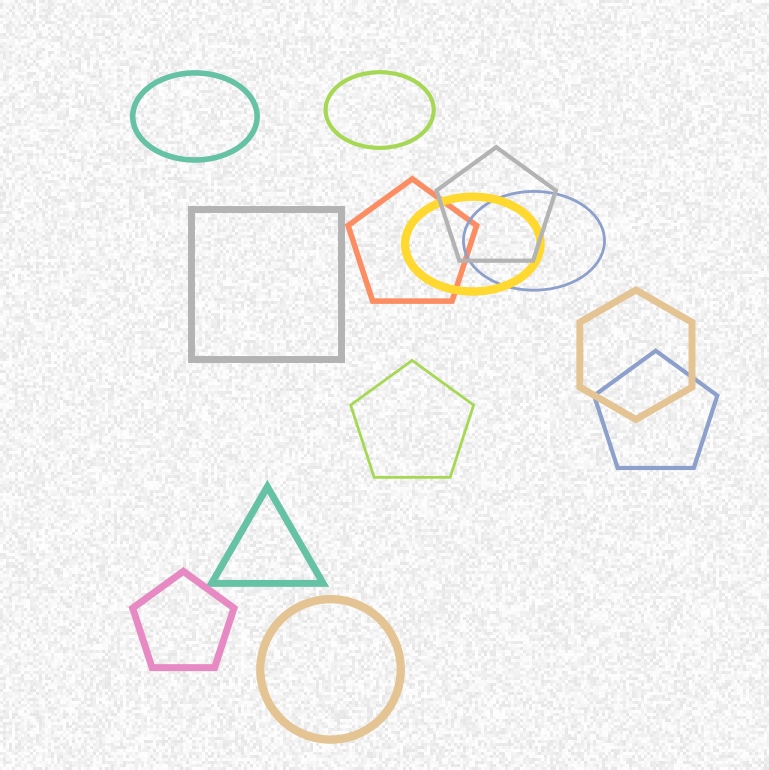[{"shape": "triangle", "thickness": 2.5, "radius": 0.42, "center": [0.347, 0.284]}, {"shape": "oval", "thickness": 2, "radius": 0.4, "center": [0.253, 0.849]}, {"shape": "pentagon", "thickness": 2, "radius": 0.44, "center": [0.536, 0.68]}, {"shape": "pentagon", "thickness": 1.5, "radius": 0.42, "center": [0.852, 0.46]}, {"shape": "oval", "thickness": 1, "radius": 0.46, "center": [0.693, 0.687]}, {"shape": "pentagon", "thickness": 2.5, "radius": 0.35, "center": [0.238, 0.189]}, {"shape": "oval", "thickness": 1.5, "radius": 0.35, "center": [0.493, 0.857]}, {"shape": "pentagon", "thickness": 1, "radius": 0.42, "center": [0.535, 0.448]}, {"shape": "oval", "thickness": 3, "radius": 0.44, "center": [0.614, 0.683]}, {"shape": "hexagon", "thickness": 2.5, "radius": 0.42, "center": [0.826, 0.539]}, {"shape": "circle", "thickness": 3, "radius": 0.46, "center": [0.429, 0.131]}, {"shape": "pentagon", "thickness": 1.5, "radius": 0.41, "center": [0.644, 0.727]}, {"shape": "square", "thickness": 2.5, "radius": 0.49, "center": [0.345, 0.631]}]